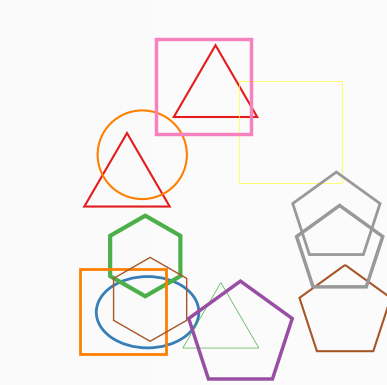[{"shape": "triangle", "thickness": 1.5, "radius": 0.62, "center": [0.556, 0.758]}, {"shape": "triangle", "thickness": 1.5, "radius": 0.64, "center": [0.328, 0.527]}, {"shape": "oval", "thickness": 2, "radius": 0.66, "center": [0.381, 0.189]}, {"shape": "triangle", "thickness": 0.5, "radius": 0.57, "center": [0.57, 0.153]}, {"shape": "hexagon", "thickness": 3, "radius": 0.52, "center": [0.375, 0.335]}, {"shape": "pentagon", "thickness": 2.5, "radius": 0.7, "center": [0.621, 0.129]}, {"shape": "square", "thickness": 2, "radius": 0.56, "center": [0.317, 0.191]}, {"shape": "circle", "thickness": 1.5, "radius": 0.58, "center": [0.367, 0.598]}, {"shape": "square", "thickness": 0.5, "radius": 0.66, "center": [0.749, 0.657]}, {"shape": "hexagon", "thickness": 1, "radius": 0.54, "center": [0.387, 0.222]}, {"shape": "pentagon", "thickness": 1.5, "radius": 0.62, "center": [0.891, 0.188]}, {"shape": "square", "thickness": 2.5, "radius": 0.61, "center": [0.526, 0.775]}, {"shape": "pentagon", "thickness": 2.5, "radius": 0.58, "center": [0.877, 0.349]}, {"shape": "pentagon", "thickness": 2, "radius": 0.59, "center": [0.868, 0.435]}]